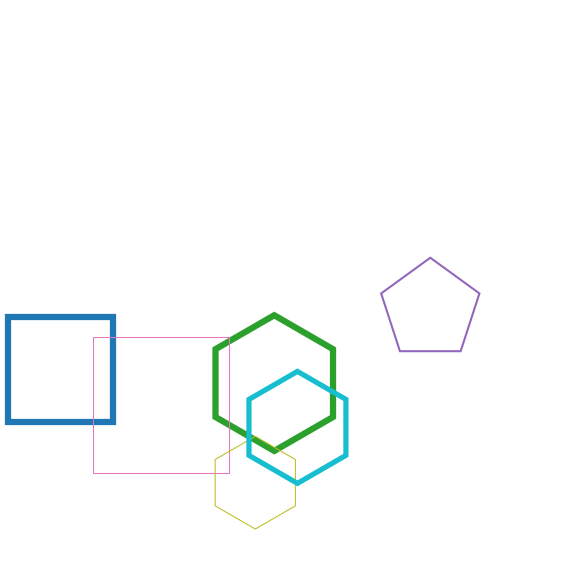[{"shape": "square", "thickness": 3, "radius": 0.46, "center": [0.105, 0.359]}, {"shape": "hexagon", "thickness": 3, "radius": 0.59, "center": [0.475, 0.336]}, {"shape": "pentagon", "thickness": 1, "radius": 0.45, "center": [0.745, 0.463]}, {"shape": "square", "thickness": 0.5, "radius": 0.59, "center": [0.279, 0.298]}, {"shape": "hexagon", "thickness": 0.5, "radius": 0.4, "center": [0.442, 0.163]}, {"shape": "hexagon", "thickness": 2.5, "radius": 0.48, "center": [0.515, 0.259]}]